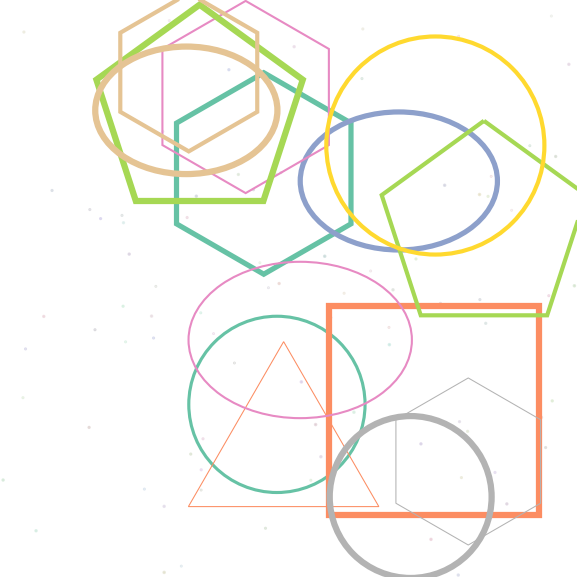[{"shape": "circle", "thickness": 1.5, "radius": 0.76, "center": [0.48, 0.299]}, {"shape": "hexagon", "thickness": 2.5, "radius": 0.87, "center": [0.457, 0.699]}, {"shape": "square", "thickness": 3, "radius": 0.91, "center": [0.752, 0.289]}, {"shape": "triangle", "thickness": 0.5, "radius": 0.95, "center": [0.491, 0.217]}, {"shape": "oval", "thickness": 2.5, "radius": 0.85, "center": [0.691, 0.686]}, {"shape": "oval", "thickness": 1, "radius": 0.97, "center": [0.52, 0.41]}, {"shape": "hexagon", "thickness": 1, "radius": 0.83, "center": [0.425, 0.831]}, {"shape": "pentagon", "thickness": 2, "radius": 0.93, "center": [0.838, 0.604]}, {"shape": "pentagon", "thickness": 3, "radius": 0.94, "center": [0.346, 0.803]}, {"shape": "circle", "thickness": 2, "radius": 0.94, "center": [0.754, 0.747]}, {"shape": "hexagon", "thickness": 2, "radius": 0.68, "center": [0.327, 0.874]}, {"shape": "oval", "thickness": 3, "radius": 0.79, "center": [0.323, 0.808]}, {"shape": "circle", "thickness": 3, "radius": 0.7, "center": [0.711, 0.138]}, {"shape": "hexagon", "thickness": 0.5, "radius": 0.72, "center": [0.811, 0.2]}]